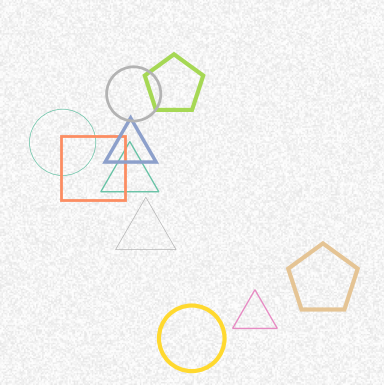[{"shape": "circle", "thickness": 0.5, "radius": 0.43, "center": [0.163, 0.63]}, {"shape": "triangle", "thickness": 1, "radius": 0.43, "center": [0.337, 0.545]}, {"shape": "square", "thickness": 2, "radius": 0.42, "center": [0.242, 0.563]}, {"shape": "triangle", "thickness": 2.5, "radius": 0.38, "center": [0.339, 0.617]}, {"shape": "triangle", "thickness": 1, "radius": 0.34, "center": [0.662, 0.18]}, {"shape": "pentagon", "thickness": 3, "radius": 0.4, "center": [0.452, 0.779]}, {"shape": "circle", "thickness": 3, "radius": 0.43, "center": [0.498, 0.121]}, {"shape": "pentagon", "thickness": 3, "radius": 0.47, "center": [0.839, 0.273]}, {"shape": "triangle", "thickness": 0.5, "radius": 0.45, "center": [0.379, 0.397]}, {"shape": "circle", "thickness": 2, "radius": 0.35, "center": [0.347, 0.756]}]